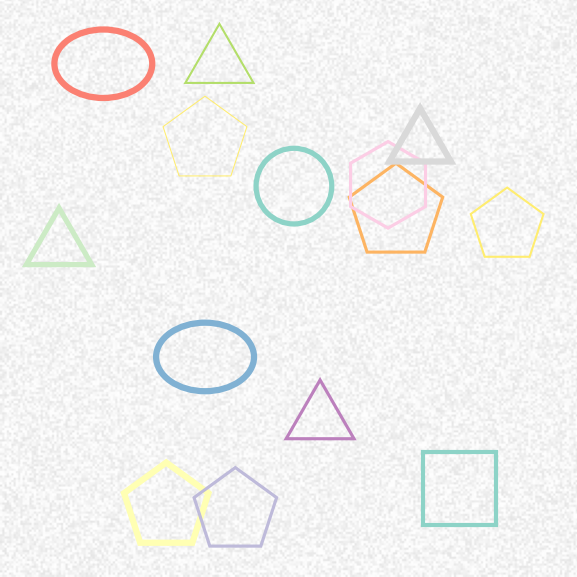[{"shape": "circle", "thickness": 2.5, "radius": 0.33, "center": [0.509, 0.677]}, {"shape": "square", "thickness": 2, "radius": 0.32, "center": [0.795, 0.154]}, {"shape": "pentagon", "thickness": 3, "radius": 0.38, "center": [0.288, 0.121]}, {"shape": "pentagon", "thickness": 1.5, "radius": 0.38, "center": [0.407, 0.114]}, {"shape": "oval", "thickness": 3, "radius": 0.42, "center": [0.179, 0.889]}, {"shape": "oval", "thickness": 3, "radius": 0.42, "center": [0.355, 0.381]}, {"shape": "pentagon", "thickness": 1.5, "radius": 0.43, "center": [0.686, 0.631]}, {"shape": "triangle", "thickness": 1, "radius": 0.34, "center": [0.38, 0.89]}, {"shape": "hexagon", "thickness": 1.5, "radius": 0.37, "center": [0.672, 0.679]}, {"shape": "triangle", "thickness": 3, "radius": 0.31, "center": [0.727, 0.75]}, {"shape": "triangle", "thickness": 1.5, "radius": 0.34, "center": [0.554, 0.273]}, {"shape": "triangle", "thickness": 2.5, "radius": 0.33, "center": [0.102, 0.574]}, {"shape": "pentagon", "thickness": 1, "radius": 0.33, "center": [0.878, 0.608]}, {"shape": "pentagon", "thickness": 0.5, "radius": 0.38, "center": [0.355, 0.756]}]